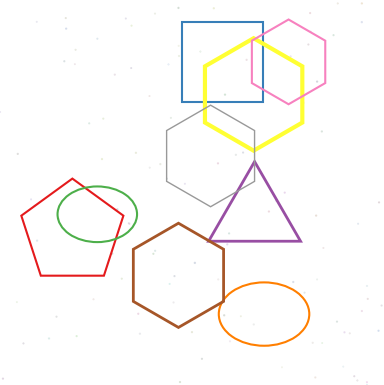[{"shape": "pentagon", "thickness": 1.5, "radius": 0.7, "center": [0.188, 0.397]}, {"shape": "square", "thickness": 1.5, "radius": 0.53, "center": [0.577, 0.839]}, {"shape": "oval", "thickness": 1.5, "radius": 0.52, "center": [0.253, 0.443]}, {"shape": "triangle", "thickness": 2, "radius": 0.69, "center": [0.661, 0.442]}, {"shape": "oval", "thickness": 1.5, "radius": 0.59, "center": [0.686, 0.184]}, {"shape": "hexagon", "thickness": 3, "radius": 0.73, "center": [0.659, 0.755]}, {"shape": "hexagon", "thickness": 2, "radius": 0.68, "center": [0.464, 0.285]}, {"shape": "hexagon", "thickness": 1.5, "radius": 0.55, "center": [0.75, 0.839]}, {"shape": "hexagon", "thickness": 1, "radius": 0.66, "center": [0.547, 0.595]}]